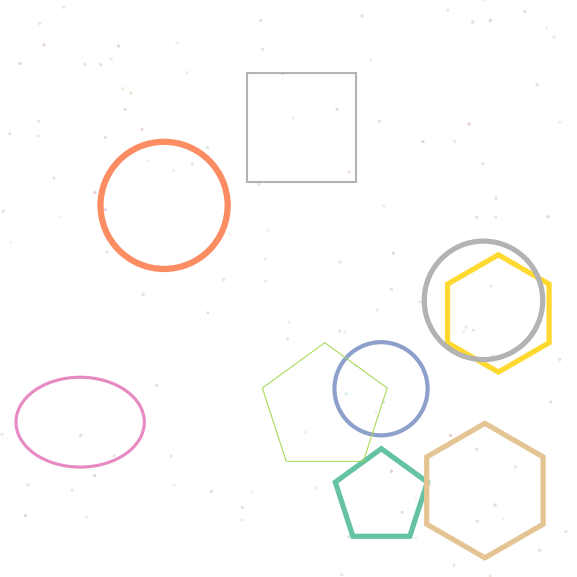[{"shape": "pentagon", "thickness": 2.5, "radius": 0.42, "center": [0.66, 0.138]}, {"shape": "circle", "thickness": 3, "radius": 0.55, "center": [0.284, 0.644]}, {"shape": "circle", "thickness": 2, "radius": 0.4, "center": [0.66, 0.326]}, {"shape": "oval", "thickness": 1.5, "radius": 0.56, "center": [0.139, 0.268]}, {"shape": "pentagon", "thickness": 0.5, "radius": 0.57, "center": [0.562, 0.292]}, {"shape": "hexagon", "thickness": 2.5, "radius": 0.51, "center": [0.863, 0.456]}, {"shape": "hexagon", "thickness": 2.5, "radius": 0.58, "center": [0.84, 0.15]}, {"shape": "circle", "thickness": 2.5, "radius": 0.51, "center": [0.837, 0.479]}, {"shape": "square", "thickness": 1, "radius": 0.47, "center": [0.521, 0.778]}]